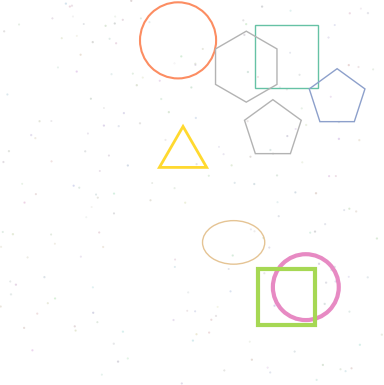[{"shape": "square", "thickness": 1, "radius": 0.41, "center": [0.744, 0.853]}, {"shape": "circle", "thickness": 1.5, "radius": 0.49, "center": [0.462, 0.895]}, {"shape": "pentagon", "thickness": 1, "radius": 0.38, "center": [0.876, 0.746]}, {"shape": "circle", "thickness": 3, "radius": 0.43, "center": [0.794, 0.254]}, {"shape": "square", "thickness": 3, "radius": 0.37, "center": [0.745, 0.229]}, {"shape": "triangle", "thickness": 2, "radius": 0.35, "center": [0.475, 0.601]}, {"shape": "oval", "thickness": 1, "radius": 0.4, "center": [0.607, 0.37]}, {"shape": "pentagon", "thickness": 1, "radius": 0.39, "center": [0.709, 0.664]}, {"shape": "hexagon", "thickness": 1, "radius": 0.46, "center": [0.64, 0.827]}]